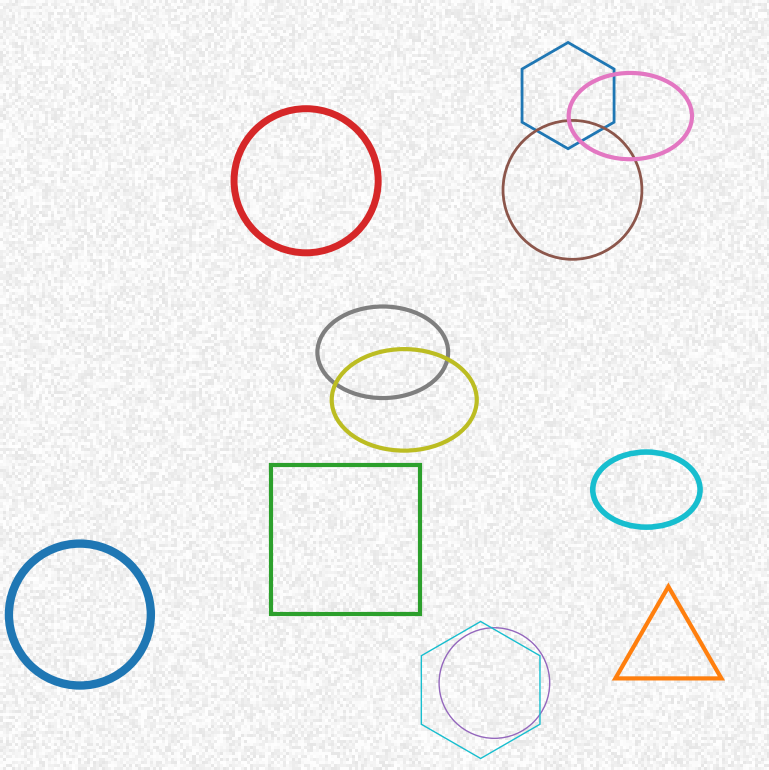[{"shape": "hexagon", "thickness": 1, "radius": 0.34, "center": [0.738, 0.876]}, {"shape": "circle", "thickness": 3, "radius": 0.46, "center": [0.104, 0.202]}, {"shape": "triangle", "thickness": 1.5, "radius": 0.4, "center": [0.868, 0.159]}, {"shape": "square", "thickness": 1.5, "radius": 0.49, "center": [0.449, 0.299]}, {"shape": "circle", "thickness": 2.5, "radius": 0.47, "center": [0.398, 0.765]}, {"shape": "circle", "thickness": 0.5, "radius": 0.36, "center": [0.642, 0.113]}, {"shape": "circle", "thickness": 1, "radius": 0.45, "center": [0.743, 0.753]}, {"shape": "oval", "thickness": 1.5, "radius": 0.4, "center": [0.819, 0.849]}, {"shape": "oval", "thickness": 1.5, "radius": 0.42, "center": [0.497, 0.542]}, {"shape": "oval", "thickness": 1.5, "radius": 0.47, "center": [0.525, 0.481]}, {"shape": "oval", "thickness": 2, "radius": 0.35, "center": [0.839, 0.364]}, {"shape": "hexagon", "thickness": 0.5, "radius": 0.44, "center": [0.624, 0.104]}]